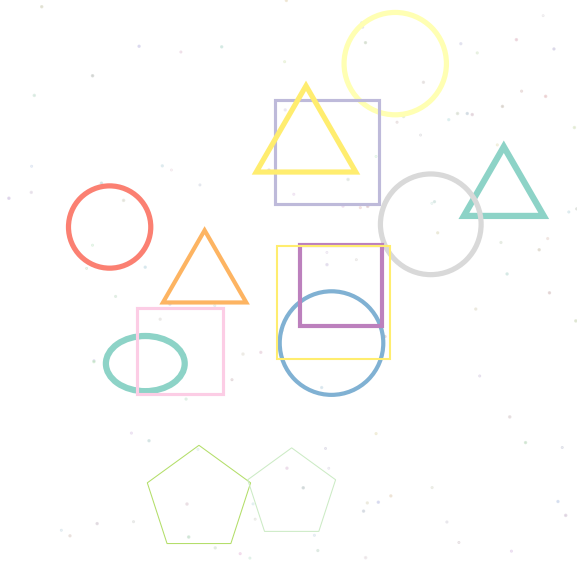[{"shape": "triangle", "thickness": 3, "radius": 0.4, "center": [0.872, 0.665]}, {"shape": "oval", "thickness": 3, "radius": 0.34, "center": [0.252, 0.37]}, {"shape": "circle", "thickness": 2.5, "radius": 0.44, "center": [0.684, 0.889]}, {"shape": "square", "thickness": 1.5, "radius": 0.45, "center": [0.567, 0.736]}, {"shape": "circle", "thickness": 2.5, "radius": 0.36, "center": [0.19, 0.606]}, {"shape": "circle", "thickness": 2, "radius": 0.45, "center": [0.574, 0.405]}, {"shape": "triangle", "thickness": 2, "radius": 0.42, "center": [0.354, 0.517]}, {"shape": "pentagon", "thickness": 0.5, "radius": 0.47, "center": [0.345, 0.134]}, {"shape": "square", "thickness": 1.5, "radius": 0.37, "center": [0.312, 0.392]}, {"shape": "circle", "thickness": 2.5, "radius": 0.44, "center": [0.746, 0.611]}, {"shape": "square", "thickness": 2, "radius": 0.35, "center": [0.591, 0.505]}, {"shape": "pentagon", "thickness": 0.5, "radius": 0.4, "center": [0.505, 0.144]}, {"shape": "triangle", "thickness": 2.5, "radius": 0.5, "center": [0.53, 0.751]}, {"shape": "square", "thickness": 1, "radius": 0.49, "center": [0.578, 0.476]}]